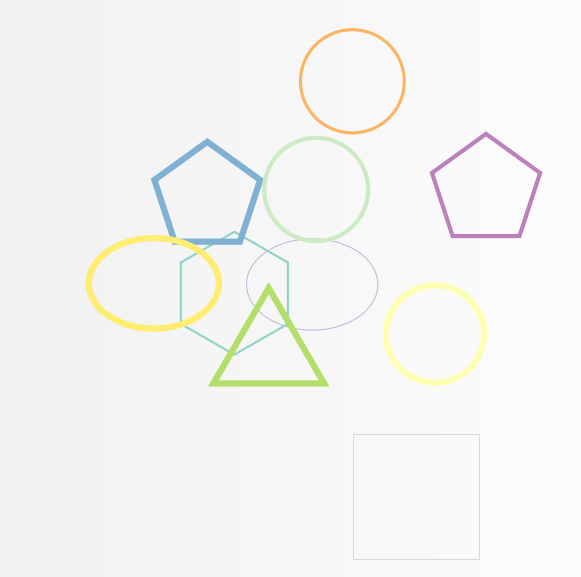[{"shape": "hexagon", "thickness": 1, "radius": 0.53, "center": [0.403, 0.491]}, {"shape": "circle", "thickness": 3, "radius": 0.42, "center": [0.748, 0.421]}, {"shape": "oval", "thickness": 0.5, "radius": 0.56, "center": [0.537, 0.506]}, {"shape": "pentagon", "thickness": 3, "radius": 0.48, "center": [0.357, 0.658]}, {"shape": "circle", "thickness": 1.5, "radius": 0.45, "center": [0.606, 0.858]}, {"shape": "triangle", "thickness": 3, "radius": 0.55, "center": [0.462, 0.39]}, {"shape": "square", "thickness": 0.5, "radius": 0.54, "center": [0.715, 0.14]}, {"shape": "pentagon", "thickness": 2, "radius": 0.49, "center": [0.836, 0.669]}, {"shape": "circle", "thickness": 2, "radius": 0.45, "center": [0.544, 0.671]}, {"shape": "oval", "thickness": 3, "radius": 0.56, "center": [0.265, 0.509]}]